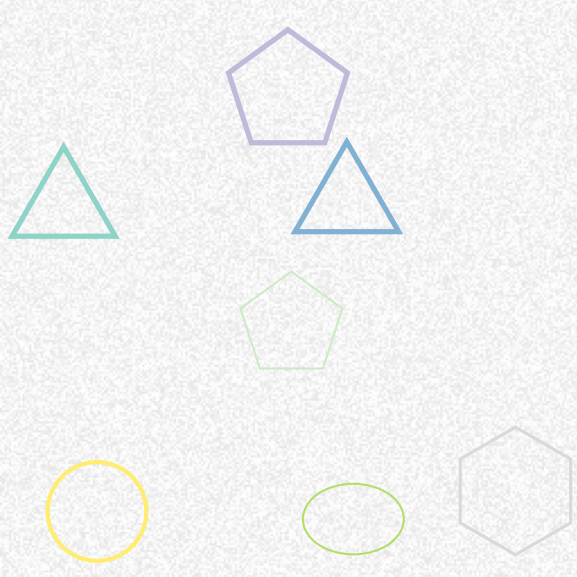[{"shape": "triangle", "thickness": 2.5, "radius": 0.52, "center": [0.11, 0.642]}, {"shape": "pentagon", "thickness": 2.5, "radius": 0.54, "center": [0.499, 0.84]}, {"shape": "triangle", "thickness": 2.5, "radius": 0.52, "center": [0.601, 0.65]}, {"shape": "oval", "thickness": 1, "radius": 0.44, "center": [0.612, 0.1]}, {"shape": "hexagon", "thickness": 1.5, "radius": 0.55, "center": [0.893, 0.149]}, {"shape": "pentagon", "thickness": 1, "radius": 0.46, "center": [0.505, 0.436]}, {"shape": "circle", "thickness": 2, "radius": 0.43, "center": [0.168, 0.113]}]